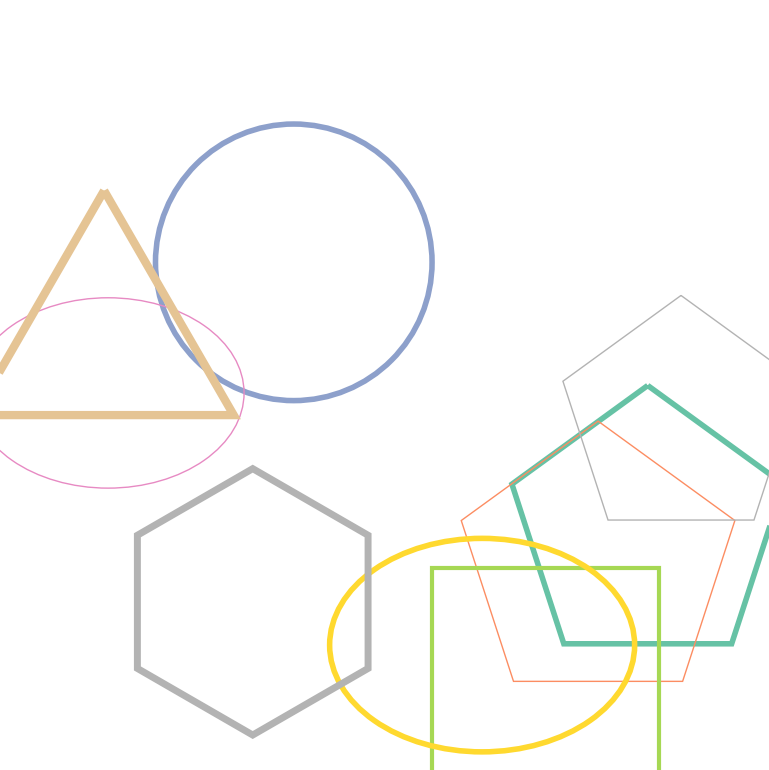[{"shape": "pentagon", "thickness": 2, "radius": 0.93, "center": [0.841, 0.314]}, {"shape": "pentagon", "thickness": 0.5, "radius": 0.93, "center": [0.777, 0.266]}, {"shape": "circle", "thickness": 2, "radius": 0.9, "center": [0.382, 0.659]}, {"shape": "oval", "thickness": 0.5, "radius": 0.88, "center": [0.14, 0.49]}, {"shape": "square", "thickness": 1.5, "radius": 0.74, "center": [0.708, 0.115]}, {"shape": "oval", "thickness": 2, "radius": 0.99, "center": [0.626, 0.162]}, {"shape": "triangle", "thickness": 3, "radius": 0.97, "center": [0.135, 0.558]}, {"shape": "pentagon", "thickness": 0.5, "radius": 0.81, "center": [0.884, 0.455]}, {"shape": "hexagon", "thickness": 2.5, "radius": 0.86, "center": [0.328, 0.218]}]